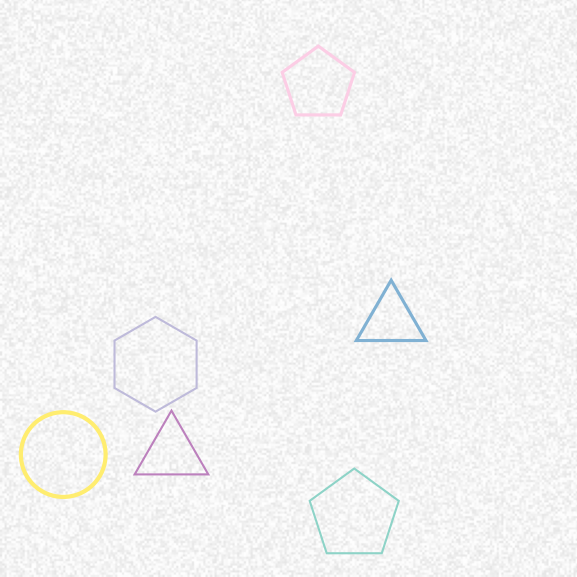[{"shape": "pentagon", "thickness": 1, "radius": 0.41, "center": [0.613, 0.107]}, {"shape": "hexagon", "thickness": 1, "radius": 0.41, "center": [0.269, 0.368]}, {"shape": "triangle", "thickness": 1.5, "radius": 0.35, "center": [0.677, 0.444]}, {"shape": "pentagon", "thickness": 1.5, "radius": 0.33, "center": [0.551, 0.853]}, {"shape": "triangle", "thickness": 1, "radius": 0.37, "center": [0.297, 0.214]}, {"shape": "circle", "thickness": 2, "radius": 0.37, "center": [0.11, 0.212]}]